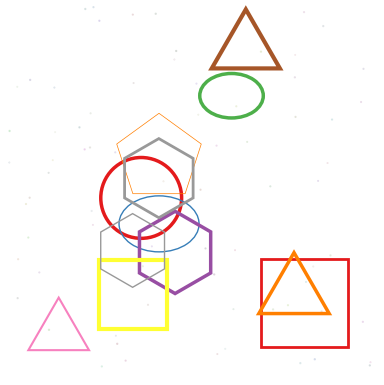[{"shape": "circle", "thickness": 2.5, "radius": 0.52, "center": [0.367, 0.486]}, {"shape": "square", "thickness": 2, "radius": 0.57, "center": [0.791, 0.213]}, {"shape": "oval", "thickness": 1, "radius": 0.52, "center": [0.413, 0.419]}, {"shape": "oval", "thickness": 2.5, "radius": 0.41, "center": [0.601, 0.751]}, {"shape": "hexagon", "thickness": 2.5, "radius": 0.53, "center": [0.455, 0.344]}, {"shape": "pentagon", "thickness": 0.5, "radius": 0.58, "center": [0.413, 0.59]}, {"shape": "triangle", "thickness": 2.5, "radius": 0.53, "center": [0.764, 0.238]}, {"shape": "square", "thickness": 3, "radius": 0.45, "center": [0.345, 0.235]}, {"shape": "triangle", "thickness": 3, "radius": 0.51, "center": [0.638, 0.873]}, {"shape": "triangle", "thickness": 1.5, "radius": 0.45, "center": [0.152, 0.136]}, {"shape": "hexagon", "thickness": 2, "radius": 0.51, "center": [0.413, 0.537]}, {"shape": "hexagon", "thickness": 1, "radius": 0.48, "center": [0.344, 0.349]}]